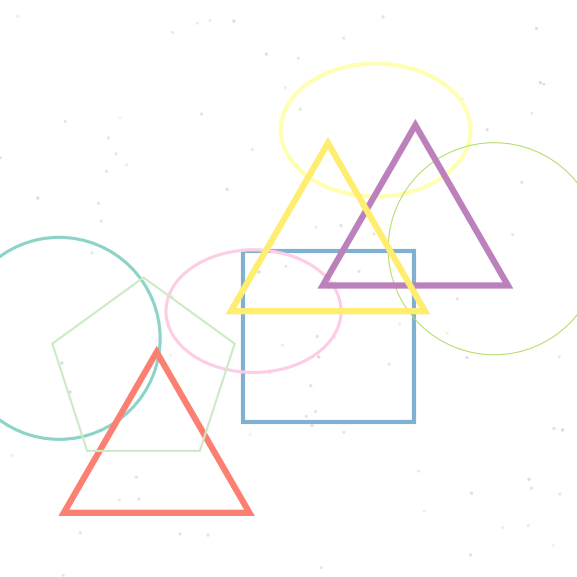[{"shape": "circle", "thickness": 1.5, "radius": 0.87, "center": [0.102, 0.413]}, {"shape": "oval", "thickness": 2, "radius": 0.82, "center": [0.651, 0.774]}, {"shape": "triangle", "thickness": 3, "radius": 0.93, "center": [0.271, 0.204]}, {"shape": "square", "thickness": 2, "radius": 0.74, "center": [0.569, 0.416]}, {"shape": "circle", "thickness": 0.5, "radius": 0.92, "center": [0.856, 0.568]}, {"shape": "oval", "thickness": 1.5, "radius": 0.76, "center": [0.439, 0.46]}, {"shape": "triangle", "thickness": 3, "radius": 0.93, "center": [0.719, 0.597]}, {"shape": "pentagon", "thickness": 1, "radius": 0.83, "center": [0.248, 0.353]}, {"shape": "triangle", "thickness": 3, "radius": 0.97, "center": [0.568, 0.557]}]